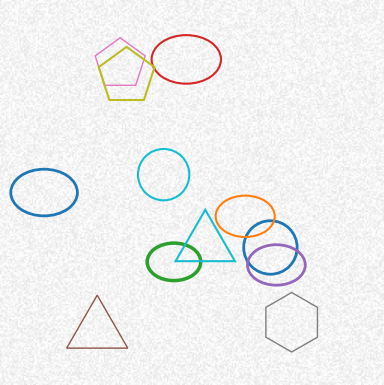[{"shape": "oval", "thickness": 2, "radius": 0.43, "center": [0.115, 0.5]}, {"shape": "circle", "thickness": 2, "radius": 0.35, "center": [0.702, 0.357]}, {"shape": "oval", "thickness": 1.5, "radius": 0.38, "center": [0.637, 0.438]}, {"shape": "oval", "thickness": 2.5, "radius": 0.35, "center": [0.452, 0.32]}, {"shape": "oval", "thickness": 1.5, "radius": 0.45, "center": [0.484, 0.846]}, {"shape": "oval", "thickness": 2, "radius": 0.38, "center": [0.718, 0.312]}, {"shape": "triangle", "thickness": 1, "radius": 0.46, "center": [0.252, 0.142]}, {"shape": "pentagon", "thickness": 1, "radius": 0.34, "center": [0.312, 0.834]}, {"shape": "hexagon", "thickness": 1, "radius": 0.39, "center": [0.758, 0.163]}, {"shape": "pentagon", "thickness": 1.5, "radius": 0.38, "center": [0.329, 0.802]}, {"shape": "circle", "thickness": 1.5, "radius": 0.33, "center": [0.425, 0.546]}, {"shape": "triangle", "thickness": 1.5, "radius": 0.44, "center": [0.533, 0.366]}]